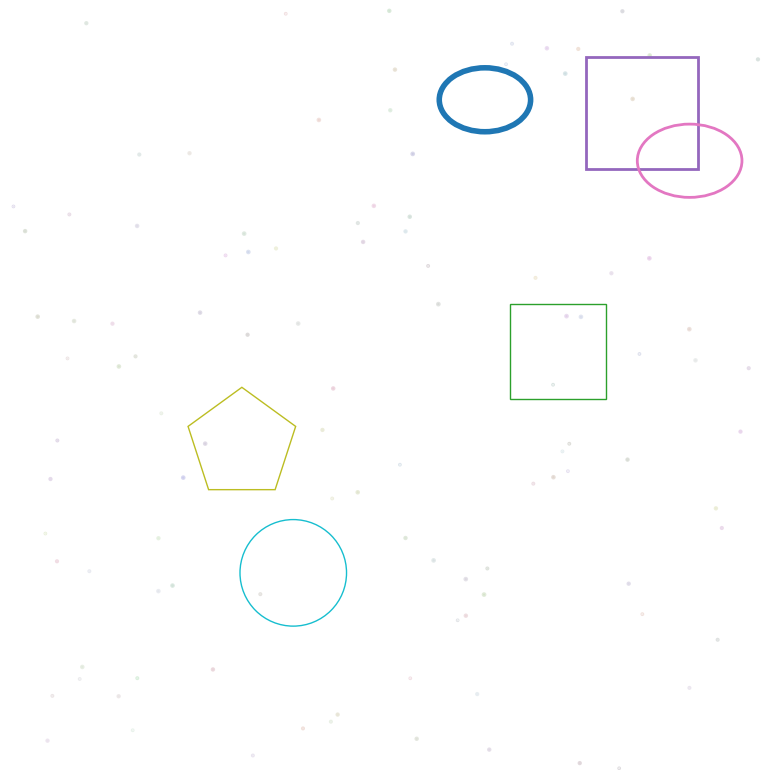[{"shape": "oval", "thickness": 2, "radius": 0.3, "center": [0.63, 0.87]}, {"shape": "square", "thickness": 0.5, "radius": 0.31, "center": [0.725, 0.543]}, {"shape": "square", "thickness": 1, "radius": 0.36, "center": [0.834, 0.854]}, {"shape": "oval", "thickness": 1, "radius": 0.34, "center": [0.896, 0.791]}, {"shape": "pentagon", "thickness": 0.5, "radius": 0.37, "center": [0.314, 0.424]}, {"shape": "circle", "thickness": 0.5, "radius": 0.35, "center": [0.381, 0.256]}]